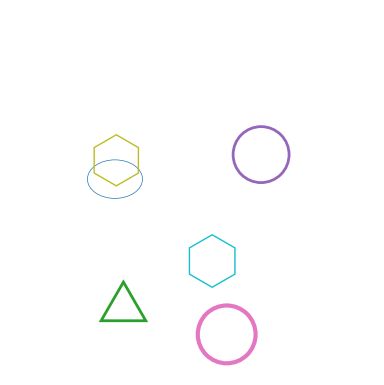[{"shape": "oval", "thickness": 0.5, "radius": 0.36, "center": [0.299, 0.535]}, {"shape": "triangle", "thickness": 2, "radius": 0.34, "center": [0.321, 0.2]}, {"shape": "circle", "thickness": 2, "radius": 0.36, "center": [0.678, 0.598]}, {"shape": "circle", "thickness": 3, "radius": 0.38, "center": [0.589, 0.131]}, {"shape": "hexagon", "thickness": 1, "radius": 0.33, "center": [0.302, 0.584]}, {"shape": "hexagon", "thickness": 1, "radius": 0.34, "center": [0.551, 0.322]}]